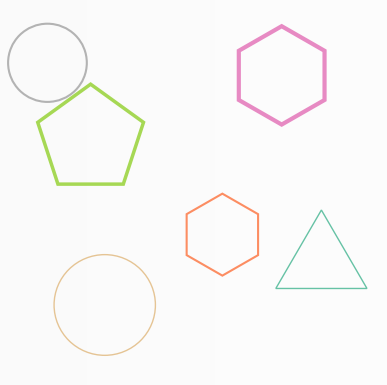[{"shape": "triangle", "thickness": 1, "radius": 0.68, "center": [0.829, 0.319]}, {"shape": "hexagon", "thickness": 1.5, "radius": 0.53, "center": [0.574, 0.391]}, {"shape": "hexagon", "thickness": 3, "radius": 0.64, "center": [0.727, 0.804]}, {"shape": "pentagon", "thickness": 2.5, "radius": 0.72, "center": [0.234, 0.638]}, {"shape": "circle", "thickness": 1, "radius": 0.65, "center": [0.27, 0.208]}, {"shape": "circle", "thickness": 1.5, "radius": 0.51, "center": [0.122, 0.837]}]